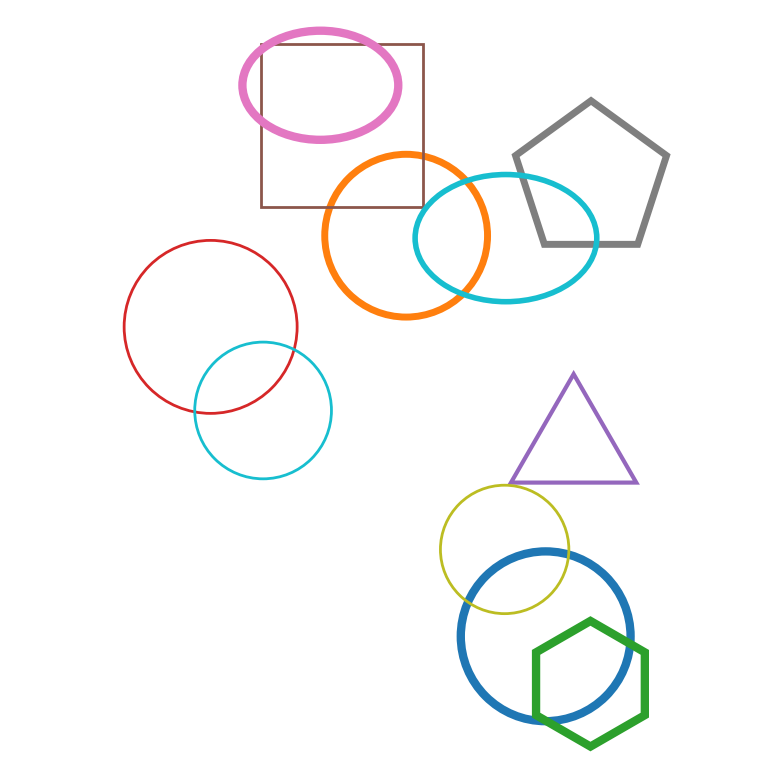[{"shape": "circle", "thickness": 3, "radius": 0.55, "center": [0.709, 0.174]}, {"shape": "circle", "thickness": 2.5, "radius": 0.53, "center": [0.527, 0.694]}, {"shape": "hexagon", "thickness": 3, "radius": 0.41, "center": [0.767, 0.112]}, {"shape": "circle", "thickness": 1, "radius": 0.56, "center": [0.274, 0.575]}, {"shape": "triangle", "thickness": 1.5, "radius": 0.47, "center": [0.745, 0.42]}, {"shape": "square", "thickness": 1, "radius": 0.53, "center": [0.444, 0.837]}, {"shape": "oval", "thickness": 3, "radius": 0.51, "center": [0.416, 0.889]}, {"shape": "pentagon", "thickness": 2.5, "radius": 0.52, "center": [0.768, 0.766]}, {"shape": "circle", "thickness": 1, "radius": 0.42, "center": [0.655, 0.286]}, {"shape": "oval", "thickness": 2, "radius": 0.59, "center": [0.657, 0.691]}, {"shape": "circle", "thickness": 1, "radius": 0.44, "center": [0.342, 0.467]}]